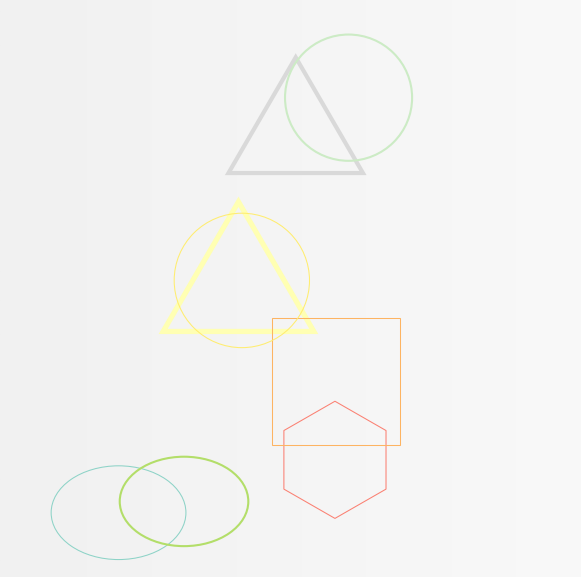[{"shape": "oval", "thickness": 0.5, "radius": 0.58, "center": [0.204, 0.111]}, {"shape": "triangle", "thickness": 2.5, "radius": 0.75, "center": [0.41, 0.5]}, {"shape": "hexagon", "thickness": 0.5, "radius": 0.51, "center": [0.576, 0.203]}, {"shape": "square", "thickness": 0.5, "radius": 0.55, "center": [0.578, 0.339]}, {"shape": "oval", "thickness": 1, "radius": 0.55, "center": [0.317, 0.131]}, {"shape": "triangle", "thickness": 2, "radius": 0.67, "center": [0.509, 0.766]}, {"shape": "circle", "thickness": 1, "radius": 0.55, "center": [0.6, 0.83]}, {"shape": "circle", "thickness": 0.5, "radius": 0.58, "center": [0.416, 0.514]}]